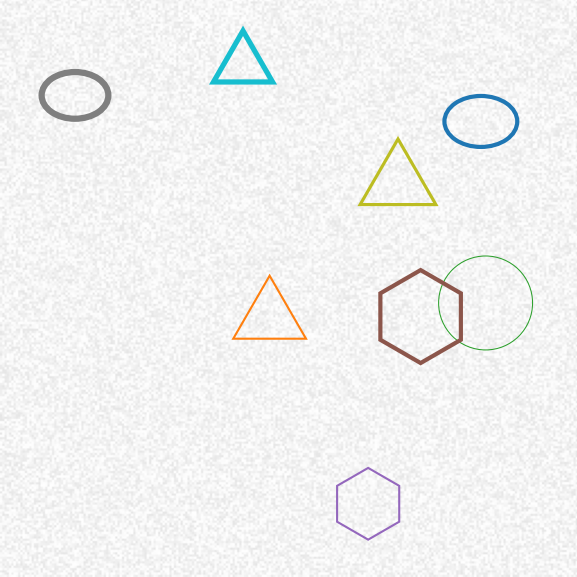[{"shape": "oval", "thickness": 2, "radius": 0.32, "center": [0.833, 0.789]}, {"shape": "triangle", "thickness": 1, "radius": 0.36, "center": [0.467, 0.449]}, {"shape": "circle", "thickness": 0.5, "radius": 0.41, "center": [0.841, 0.475]}, {"shape": "hexagon", "thickness": 1, "radius": 0.31, "center": [0.638, 0.127]}, {"shape": "hexagon", "thickness": 2, "radius": 0.4, "center": [0.728, 0.451]}, {"shape": "oval", "thickness": 3, "radius": 0.29, "center": [0.13, 0.834]}, {"shape": "triangle", "thickness": 1.5, "radius": 0.38, "center": [0.689, 0.683]}, {"shape": "triangle", "thickness": 2.5, "radius": 0.3, "center": [0.421, 0.887]}]